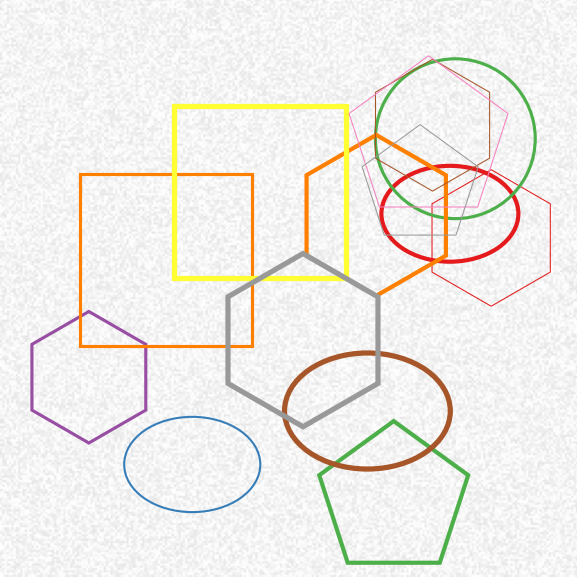[{"shape": "oval", "thickness": 2, "radius": 0.59, "center": [0.779, 0.629]}, {"shape": "hexagon", "thickness": 0.5, "radius": 0.59, "center": [0.85, 0.587]}, {"shape": "oval", "thickness": 1, "radius": 0.59, "center": [0.333, 0.195]}, {"shape": "circle", "thickness": 1.5, "radius": 0.69, "center": [0.788, 0.759]}, {"shape": "pentagon", "thickness": 2, "radius": 0.68, "center": [0.682, 0.134]}, {"shape": "hexagon", "thickness": 1.5, "radius": 0.57, "center": [0.154, 0.346]}, {"shape": "hexagon", "thickness": 2, "radius": 0.7, "center": [0.651, 0.626]}, {"shape": "square", "thickness": 1.5, "radius": 0.74, "center": [0.287, 0.549]}, {"shape": "square", "thickness": 2.5, "radius": 0.75, "center": [0.45, 0.667]}, {"shape": "oval", "thickness": 2.5, "radius": 0.72, "center": [0.636, 0.287]}, {"shape": "hexagon", "thickness": 0.5, "radius": 0.57, "center": [0.749, 0.782]}, {"shape": "pentagon", "thickness": 0.5, "radius": 0.72, "center": [0.742, 0.758]}, {"shape": "hexagon", "thickness": 2.5, "radius": 0.75, "center": [0.525, 0.41]}, {"shape": "pentagon", "thickness": 0.5, "radius": 0.53, "center": [0.727, 0.678]}]